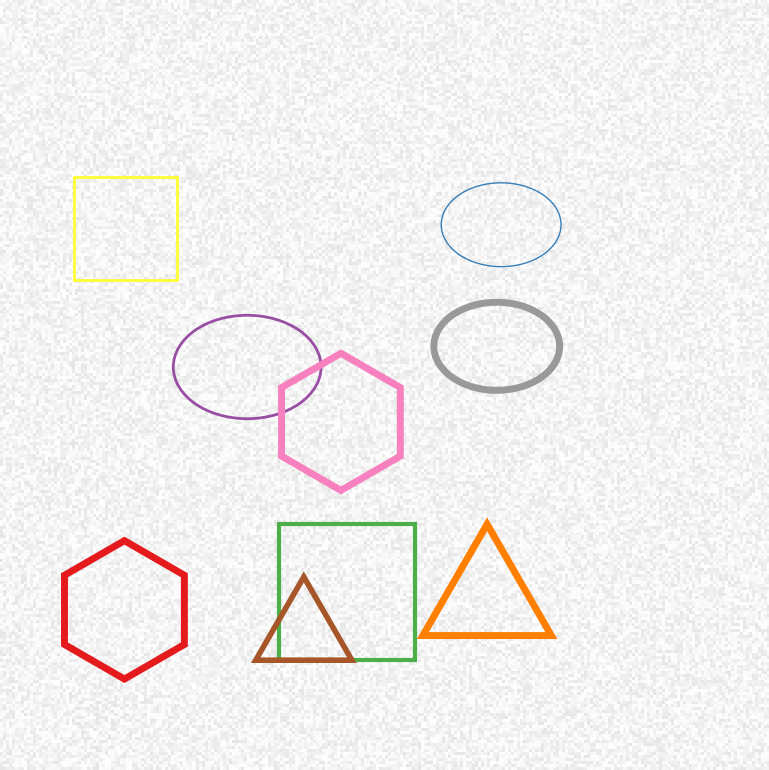[{"shape": "hexagon", "thickness": 2.5, "radius": 0.45, "center": [0.162, 0.208]}, {"shape": "oval", "thickness": 0.5, "radius": 0.39, "center": [0.651, 0.708]}, {"shape": "square", "thickness": 1.5, "radius": 0.44, "center": [0.45, 0.231]}, {"shape": "oval", "thickness": 1, "radius": 0.48, "center": [0.321, 0.523]}, {"shape": "triangle", "thickness": 2.5, "radius": 0.48, "center": [0.633, 0.223]}, {"shape": "square", "thickness": 1, "radius": 0.33, "center": [0.163, 0.704]}, {"shape": "triangle", "thickness": 2, "radius": 0.36, "center": [0.395, 0.179]}, {"shape": "hexagon", "thickness": 2.5, "radius": 0.45, "center": [0.443, 0.452]}, {"shape": "oval", "thickness": 2.5, "radius": 0.41, "center": [0.645, 0.55]}]